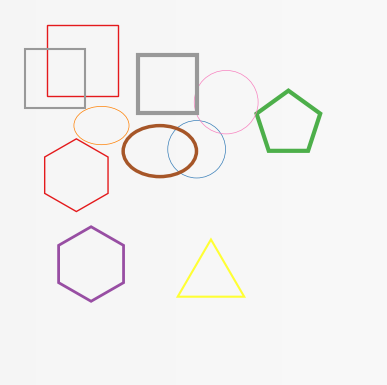[{"shape": "hexagon", "thickness": 1, "radius": 0.47, "center": [0.197, 0.545]}, {"shape": "square", "thickness": 1, "radius": 0.46, "center": [0.213, 0.842]}, {"shape": "circle", "thickness": 0.5, "radius": 0.37, "center": [0.507, 0.612]}, {"shape": "pentagon", "thickness": 3, "radius": 0.43, "center": [0.744, 0.678]}, {"shape": "hexagon", "thickness": 2, "radius": 0.48, "center": [0.235, 0.314]}, {"shape": "oval", "thickness": 0.5, "radius": 0.36, "center": [0.262, 0.674]}, {"shape": "triangle", "thickness": 1.5, "radius": 0.5, "center": [0.544, 0.279]}, {"shape": "oval", "thickness": 2.5, "radius": 0.47, "center": [0.412, 0.607]}, {"shape": "circle", "thickness": 0.5, "radius": 0.41, "center": [0.584, 0.735]}, {"shape": "square", "thickness": 1.5, "radius": 0.38, "center": [0.142, 0.796]}, {"shape": "square", "thickness": 3, "radius": 0.38, "center": [0.433, 0.782]}]